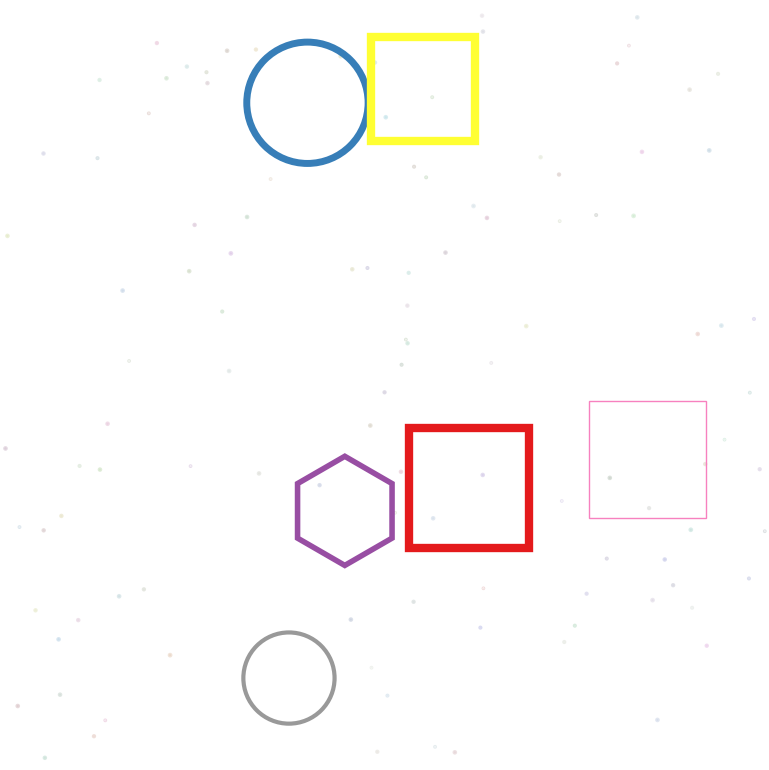[{"shape": "square", "thickness": 3, "radius": 0.39, "center": [0.609, 0.366]}, {"shape": "circle", "thickness": 2.5, "radius": 0.39, "center": [0.399, 0.867]}, {"shape": "hexagon", "thickness": 2, "radius": 0.35, "center": [0.448, 0.337]}, {"shape": "square", "thickness": 3, "radius": 0.34, "center": [0.55, 0.885]}, {"shape": "square", "thickness": 0.5, "radius": 0.38, "center": [0.841, 0.403]}, {"shape": "circle", "thickness": 1.5, "radius": 0.3, "center": [0.375, 0.119]}]